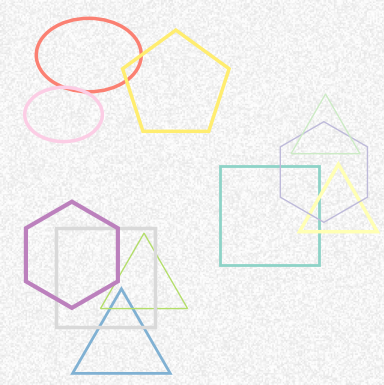[{"shape": "square", "thickness": 2, "radius": 0.64, "center": [0.701, 0.439]}, {"shape": "triangle", "thickness": 2.5, "radius": 0.58, "center": [0.879, 0.457]}, {"shape": "hexagon", "thickness": 1, "radius": 0.65, "center": [0.841, 0.553]}, {"shape": "oval", "thickness": 2.5, "radius": 0.68, "center": [0.231, 0.857]}, {"shape": "triangle", "thickness": 2, "radius": 0.73, "center": [0.315, 0.103]}, {"shape": "triangle", "thickness": 1, "radius": 0.65, "center": [0.374, 0.264]}, {"shape": "oval", "thickness": 2.5, "radius": 0.5, "center": [0.165, 0.703]}, {"shape": "square", "thickness": 2.5, "radius": 0.65, "center": [0.274, 0.279]}, {"shape": "hexagon", "thickness": 3, "radius": 0.69, "center": [0.187, 0.338]}, {"shape": "triangle", "thickness": 1, "radius": 0.52, "center": [0.846, 0.653]}, {"shape": "pentagon", "thickness": 2.5, "radius": 0.73, "center": [0.457, 0.776]}]